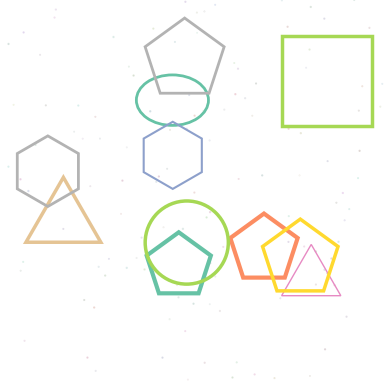[{"shape": "oval", "thickness": 2, "radius": 0.47, "center": [0.448, 0.74]}, {"shape": "pentagon", "thickness": 3, "radius": 0.44, "center": [0.464, 0.309]}, {"shape": "pentagon", "thickness": 3, "radius": 0.46, "center": [0.686, 0.353]}, {"shape": "hexagon", "thickness": 1.5, "radius": 0.44, "center": [0.449, 0.597]}, {"shape": "triangle", "thickness": 1, "radius": 0.44, "center": [0.808, 0.276]}, {"shape": "circle", "thickness": 2.5, "radius": 0.54, "center": [0.485, 0.37]}, {"shape": "square", "thickness": 2.5, "radius": 0.59, "center": [0.849, 0.789]}, {"shape": "pentagon", "thickness": 2.5, "radius": 0.52, "center": [0.78, 0.328]}, {"shape": "triangle", "thickness": 2.5, "radius": 0.56, "center": [0.165, 0.427]}, {"shape": "hexagon", "thickness": 2, "radius": 0.46, "center": [0.124, 0.555]}, {"shape": "pentagon", "thickness": 2, "radius": 0.54, "center": [0.48, 0.845]}]